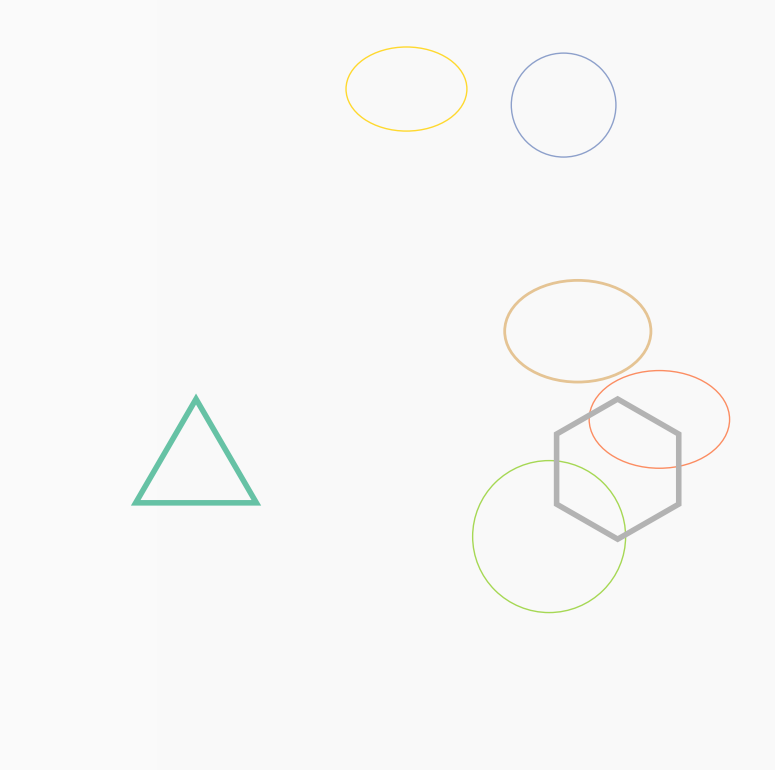[{"shape": "triangle", "thickness": 2, "radius": 0.45, "center": [0.253, 0.392]}, {"shape": "oval", "thickness": 0.5, "radius": 0.45, "center": [0.851, 0.455]}, {"shape": "circle", "thickness": 0.5, "radius": 0.34, "center": [0.727, 0.864]}, {"shape": "circle", "thickness": 0.5, "radius": 0.49, "center": [0.709, 0.303]}, {"shape": "oval", "thickness": 0.5, "radius": 0.39, "center": [0.524, 0.884]}, {"shape": "oval", "thickness": 1, "radius": 0.47, "center": [0.746, 0.57]}, {"shape": "hexagon", "thickness": 2, "radius": 0.45, "center": [0.797, 0.391]}]